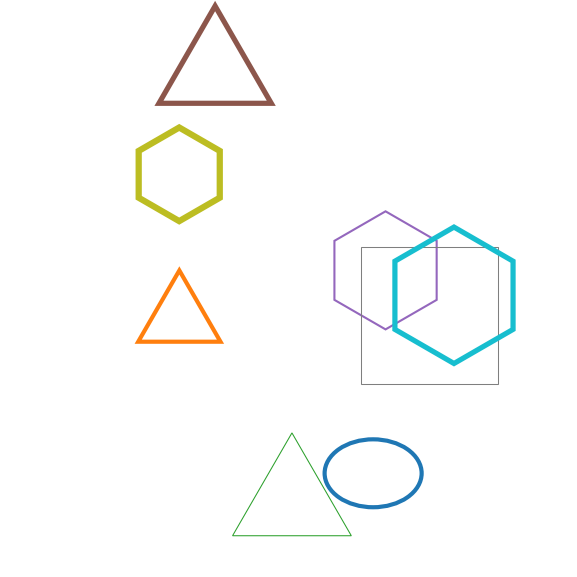[{"shape": "oval", "thickness": 2, "radius": 0.42, "center": [0.646, 0.18]}, {"shape": "triangle", "thickness": 2, "radius": 0.41, "center": [0.311, 0.449]}, {"shape": "triangle", "thickness": 0.5, "radius": 0.59, "center": [0.506, 0.131]}, {"shape": "hexagon", "thickness": 1, "radius": 0.51, "center": [0.668, 0.531]}, {"shape": "triangle", "thickness": 2.5, "radius": 0.56, "center": [0.372, 0.876]}, {"shape": "square", "thickness": 0.5, "radius": 0.59, "center": [0.744, 0.452]}, {"shape": "hexagon", "thickness": 3, "radius": 0.41, "center": [0.31, 0.697]}, {"shape": "hexagon", "thickness": 2.5, "radius": 0.59, "center": [0.786, 0.488]}]